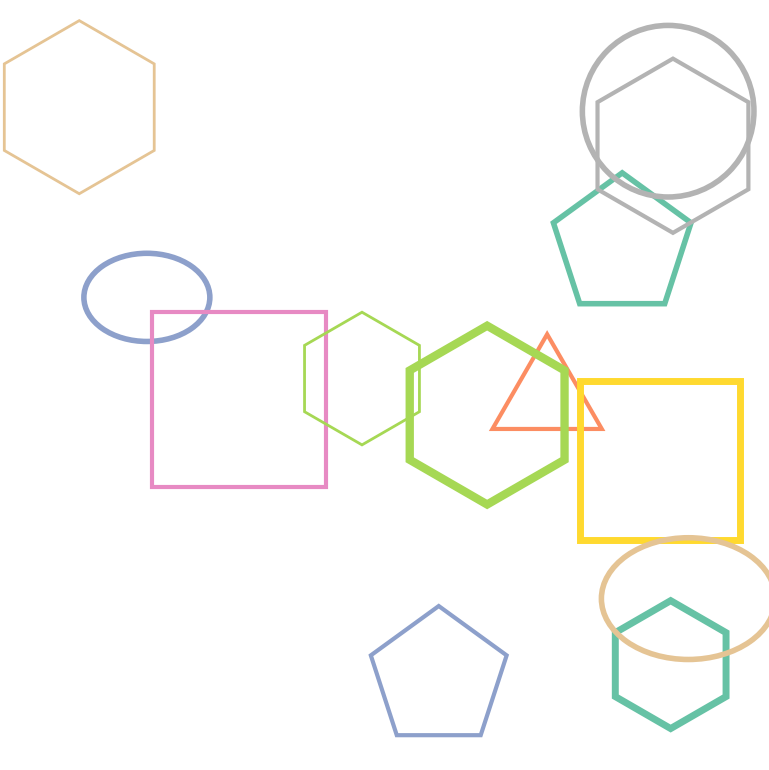[{"shape": "hexagon", "thickness": 2.5, "radius": 0.42, "center": [0.871, 0.137]}, {"shape": "pentagon", "thickness": 2, "radius": 0.47, "center": [0.808, 0.682]}, {"shape": "triangle", "thickness": 1.5, "radius": 0.41, "center": [0.711, 0.484]}, {"shape": "oval", "thickness": 2, "radius": 0.41, "center": [0.191, 0.614]}, {"shape": "pentagon", "thickness": 1.5, "radius": 0.46, "center": [0.57, 0.12]}, {"shape": "square", "thickness": 1.5, "radius": 0.57, "center": [0.31, 0.481]}, {"shape": "hexagon", "thickness": 3, "radius": 0.58, "center": [0.633, 0.461]}, {"shape": "hexagon", "thickness": 1, "radius": 0.43, "center": [0.47, 0.508]}, {"shape": "square", "thickness": 2.5, "radius": 0.52, "center": [0.857, 0.402]}, {"shape": "hexagon", "thickness": 1, "radius": 0.56, "center": [0.103, 0.861]}, {"shape": "oval", "thickness": 2, "radius": 0.56, "center": [0.894, 0.223]}, {"shape": "circle", "thickness": 2, "radius": 0.56, "center": [0.868, 0.856]}, {"shape": "hexagon", "thickness": 1.5, "radius": 0.57, "center": [0.874, 0.811]}]